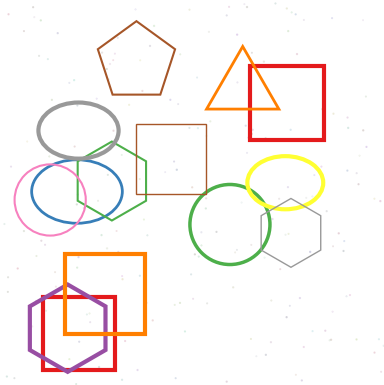[{"shape": "square", "thickness": 3, "radius": 0.48, "center": [0.747, 0.733]}, {"shape": "square", "thickness": 3, "radius": 0.47, "center": [0.204, 0.134]}, {"shape": "oval", "thickness": 2, "radius": 0.59, "center": [0.2, 0.503]}, {"shape": "circle", "thickness": 2.5, "radius": 0.52, "center": [0.597, 0.417]}, {"shape": "hexagon", "thickness": 1.5, "radius": 0.51, "center": [0.291, 0.53]}, {"shape": "hexagon", "thickness": 3, "radius": 0.57, "center": [0.176, 0.148]}, {"shape": "triangle", "thickness": 2, "radius": 0.54, "center": [0.63, 0.771]}, {"shape": "square", "thickness": 3, "radius": 0.52, "center": [0.273, 0.236]}, {"shape": "oval", "thickness": 3, "radius": 0.49, "center": [0.741, 0.525]}, {"shape": "pentagon", "thickness": 1.5, "radius": 0.53, "center": [0.354, 0.84]}, {"shape": "square", "thickness": 1, "radius": 0.45, "center": [0.444, 0.587]}, {"shape": "circle", "thickness": 1.5, "radius": 0.46, "center": [0.13, 0.481]}, {"shape": "hexagon", "thickness": 1, "radius": 0.45, "center": [0.756, 0.395]}, {"shape": "oval", "thickness": 3, "radius": 0.52, "center": [0.204, 0.661]}]